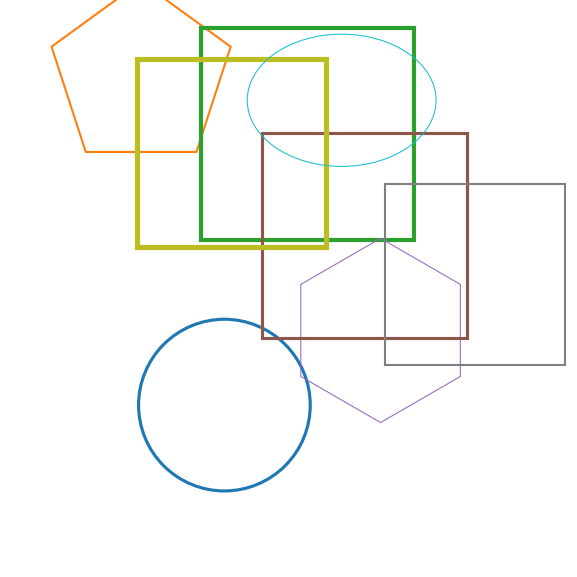[{"shape": "circle", "thickness": 1.5, "radius": 0.74, "center": [0.389, 0.298]}, {"shape": "pentagon", "thickness": 1, "radius": 0.82, "center": [0.244, 0.868]}, {"shape": "square", "thickness": 2, "radius": 0.92, "center": [0.532, 0.767]}, {"shape": "hexagon", "thickness": 0.5, "radius": 0.8, "center": [0.659, 0.427]}, {"shape": "square", "thickness": 1.5, "radius": 0.89, "center": [0.631, 0.592]}, {"shape": "square", "thickness": 1, "radius": 0.78, "center": [0.823, 0.524]}, {"shape": "square", "thickness": 2.5, "radius": 0.82, "center": [0.401, 0.734]}, {"shape": "oval", "thickness": 0.5, "radius": 0.82, "center": [0.592, 0.825]}]